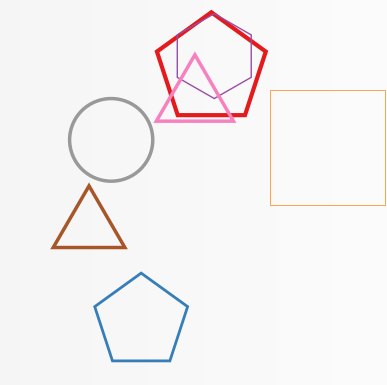[{"shape": "pentagon", "thickness": 3, "radius": 0.74, "center": [0.545, 0.82]}, {"shape": "pentagon", "thickness": 2, "radius": 0.63, "center": [0.364, 0.165]}, {"shape": "hexagon", "thickness": 1, "radius": 0.55, "center": [0.553, 0.854]}, {"shape": "square", "thickness": 0.5, "radius": 0.75, "center": [0.845, 0.616]}, {"shape": "triangle", "thickness": 2.5, "radius": 0.53, "center": [0.23, 0.41]}, {"shape": "triangle", "thickness": 2.5, "radius": 0.57, "center": [0.503, 0.743]}, {"shape": "circle", "thickness": 2.5, "radius": 0.54, "center": [0.287, 0.637]}]